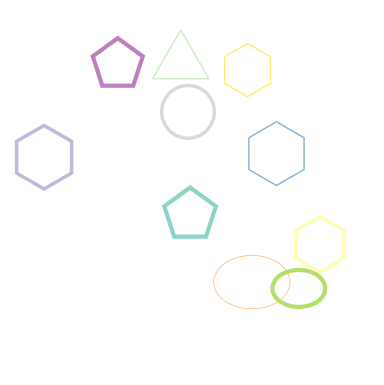[{"shape": "pentagon", "thickness": 3, "radius": 0.35, "center": [0.494, 0.442]}, {"shape": "hexagon", "thickness": 2.5, "radius": 0.36, "center": [0.831, 0.365]}, {"shape": "hexagon", "thickness": 2.5, "radius": 0.41, "center": [0.115, 0.592]}, {"shape": "hexagon", "thickness": 1, "radius": 0.41, "center": [0.718, 0.601]}, {"shape": "oval", "thickness": 0.5, "radius": 0.5, "center": [0.654, 0.267]}, {"shape": "oval", "thickness": 3, "radius": 0.34, "center": [0.776, 0.251]}, {"shape": "circle", "thickness": 2.5, "radius": 0.34, "center": [0.488, 0.709]}, {"shape": "pentagon", "thickness": 3, "radius": 0.34, "center": [0.306, 0.833]}, {"shape": "triangle", "thickness": 1, "radius": 0.42, "center": [0.469, 0.838]}, {"shape": "hexagon", "thickness": 1, "radius": 0.34, "center": [0.643, 0.818]}]